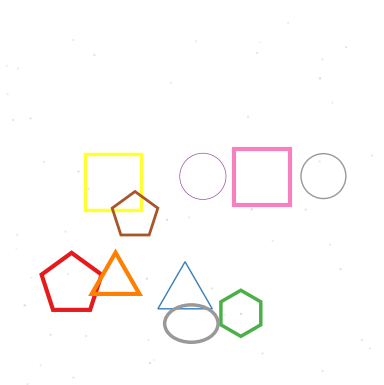[{"shape": "pentagon", "thickness": 3, "radius": 0.41, "center": [0.186, 0.261]}, {"shape": "triangle", "thickness": 1, "radius": 0.41, "center": [0.481, 0.239]}, {"shape": "hexagon", "thickness": 2.5, "radius": 0.3, "center": [0.626, 0.186]}, {"shape": "circle", "thickness": 0.5, "radius": 0.3, "center": [0.527, 0.542]}, {"shape": "triangle", "thickness": 3, "radius": 0.36, "center": [0.3, 0.272]}, {"shape": "square", "thickness": 2.5, "radius": 0.36, "center": [0.293, 0.528]}, {"shape": "pentagon", "thickness": 2, "radius": 0.31, "center": [0.351, 0.44]}, {"shape": "square", "thickness": 3, "radius": 0.37, "center": [0.68, 0.541]}, {"shape": "oval", "thickness": 2.5, "radius": 0.35, "center": [0.497, 0.16]}, {"shape": "circle", "thickness": 1, "radius": 0.29, "center": [0.84, 0.543]}]